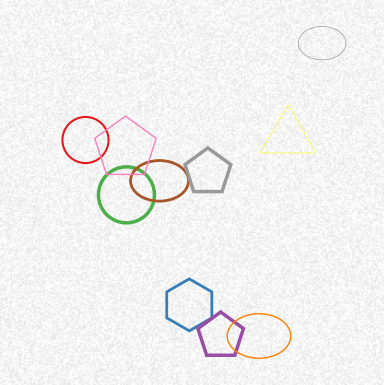[{"shape": "circle", "thickness": 1.5, "radius": 0.3, "center": [0.222, 0.636]}, {"shape": "hexagon", "thickness": 2, "radius": 0.34, "center": [0.492, 0.208]}, {"shape": "circle", "thickness": 2.5, "radius": 0.36, "center": [0.328, 0.494]}, {"shape": "pentagon", "thickness": 2.5, "radius": 0.31, "center": [0.573, 0.127]}, {"shape": "oval", "thickness": 1, "radius": 0.41, "center": [0.673, 0.127]}, {"shape": "triangle", "thickness": 0.5, "radius": 0.42, "center": [0.748, 0.645]}, {"shape": "oval", "thickness": 2, "radius": 0.38, "center": [0.414, 0.53]}, {"shape": "pentagon", "thickness": 1, "radius": 0.42, "center": [0.326, 0.615]}, {"shape": "oval", "thickness": 0.5, "radius": 0.31, "center": [0.837, 0.888]}, {"shape": "pentagon", "thickness": 2.5, "radius": 0.31, "center": [0.54, 0.553]}]